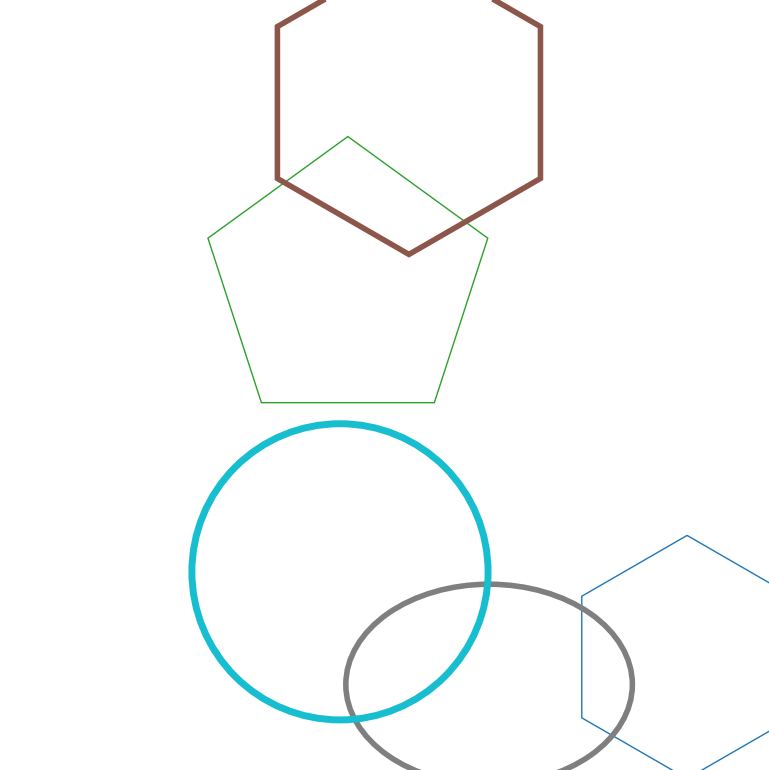[{"shape": "hexagon", "thickness": 0.5, "radius": 0.79, "center": [0.892, 0.147]}, {"shape": "pentagon", "thickness": 0.5, "radius": 0.96, "center": [0.452, 0.632]}, {"shape": "hexagon", "thickness": 2, "radius": 0.99, "center": [0.531, 0.867]}, {"shape": "oval", "thickness": 2, "radius": 0.93, "center": [0.635, 0.111]}, {"shape": "circle", "thickness": 2.5, "radius": 0.96, "center": [0.442, 0.257]}]